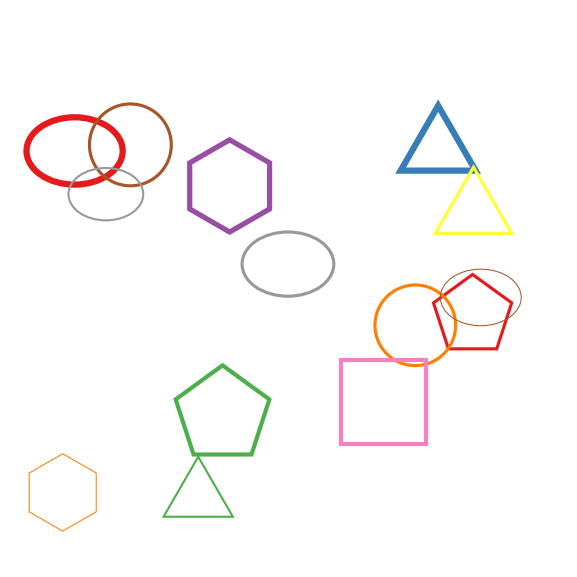[{"shape": "pentagon", "thickness": 1.5, "radius": 0.36, "center": [0.818, 0.453]}, {"shape": "oval", "thickness": 3, "radius": 0.42, "center": [0.129, 0.738]}, {"shape": "triangle", "thickness": 3, "radius": 0.38, "center": [0.759, 0.741]}, {"shape": "triangle", "thickness": 1, "radius": 0.35, "center": [0.343, 0.139]}, {"shape": "pentagon", "thickness": 2, "radius": 0.43, "center": [0.385, 0.281]}, {"shape": "hexagon", "thickness": 2.5, "radius": 0.4, "center": [0.398, 0.677]}, {"shape": "hexagon", "thickness": 0.5, "radius": 0.34, "center": [0.109, 0.146]}, {"shape": "circle", "thickness": 1.5, "radius": 0.35, "center": [0.719, 0.436]}, {"shape": "triangle", "thickness": 1.5, "radius": 0.38, "center": [0.82, 0.633]}, {"shape": "oval", "thickness": 0.5, "radius": 0.35, "center": [0.833, 0.484]}, {"shape": "circle", "thickness": 1.5, "radius": 0.35, "center": [0.226, 0.748]}, {"shape": "square", "thickness": 2, "radius": 0.37, "center": [0.664, 0.303]}, {"shape": "oval", "thickness": 1.5, "radius": 0.4, "center": [0.499, 0.542]}, {"shape": "oval", "thickness": 1, "radius": 0.32, "center": [0.183, 0.663]}]